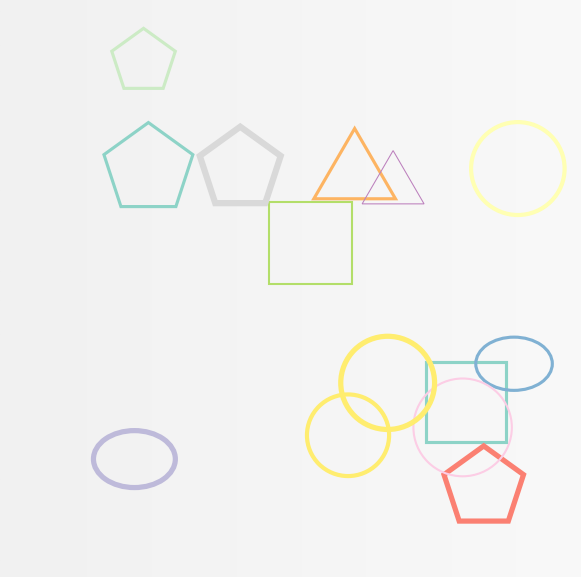[{"shape": "pentagon", "thickness": 1.5, "radius": 0.4, "center": [0.255, 0.706]}, {"shape": "square", "thickness": 1.5, "radius": 0.35, "center": [0.801, 0.303]}, {"shape": "circle", "thickness": 2, "radius": 0.4, "center": [0.891, 0.707]}, {"shape": "oval", "thickness": 2.5, "radius": 0.35, "center": [0.231, 0.204]}, {"shape": "pentagon", "thickness": 2.5, "radius": 0.36, "center": [0.832, 0.155]}, {"shape": "oval", "thickness": 1.5, "radius": 0.33, "center": [0.884, 0.369]}, {"shape": "triangle", "thickness": 1.5, "radius": 0.41, "center": [0.61, 0.695]}, {"shape": "square", "thickness": 1, "radius": 0.36, "center": [0.535, 0.579]}, {"shape": "circle", "thickness": 1, "radius": 0.42, "center": [0.796, 0.259]}, {"shape": "pentagon", "thickness": 3, "radius": 0.37, "center": [0.413, 0.707]}, {"shape": "triangle", "thickness": 0.5, "radius": 0.31, "center": [0.676, 0.677]}, {"shape": "pentagon", "thickness": 1.5, "radius": 0.29, "center": [0.247, 0.893]}, {"shape": "circle", "thickness": 2, "radius": 0.35, "center": [0.599, 0.245]}, {"shape": "circle", "thickness": 2.5, "radius": 0.4, "center": [0.667, 0.336]}]